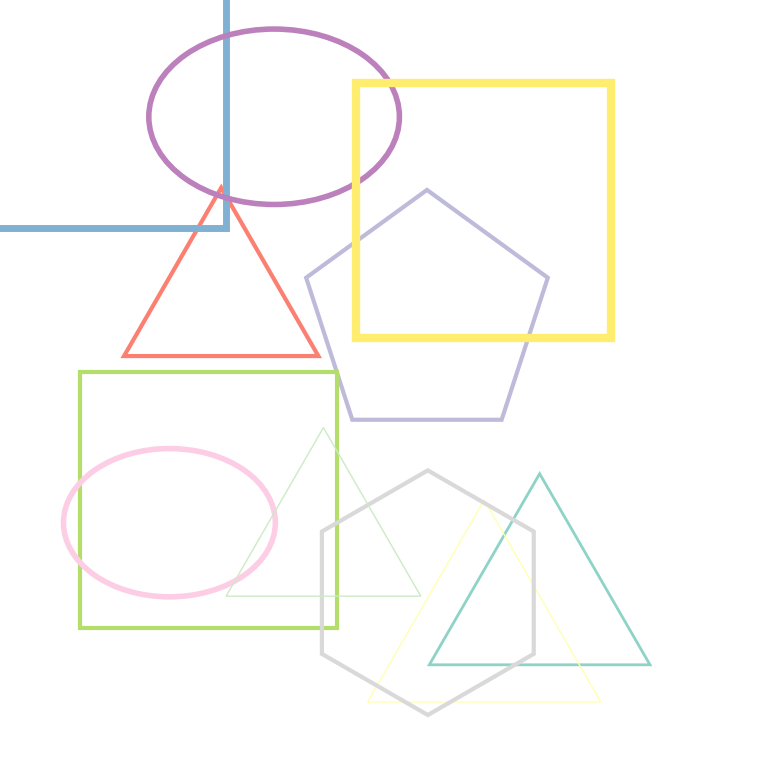[{"shape": "triangle", "thickness": 1, "radius": 0.83, "center": [0.701, 0.219]}, {"shape": "triangle", "thickness": 0.5, "radius": 0.87, "center": [0.629, 0.176]}, {"shape": "pentagon", "thickness": 1.5, "radius": 0.82, "center": [0.554, 0.588]}, {"shape": "triangle", "thickness": 1.5, "radius": 0.73, "center": [0.287, 0.61]}, {"shape": "square", "thickness": 2.5, "radius": 0.78, "center": [0.138, 0.86]}, {"shape": "square", "thickness": 1.5, "radius": 0.83, "center": [0.271, 0.351]}, {"shape": "oval", "thickness": 2, "radius": 0.69, "center": [0.22, 0.321]}, {"shape": "hexagon", "thickness": 1.5, "radius": 0.79, "center": [0.556, 0.23]}, {"shape": "oval", "thickness": 2, "radius": 0.81, "center": [0.356, 0.848]}, {"shape": "triangle", "thickness": 0.5, "radius": 0.73, "center": [0.42, 0.299]}, {"shape": "square", "thickness": 3, "radius": 0.83, "center": [0.629, 0.727]}]